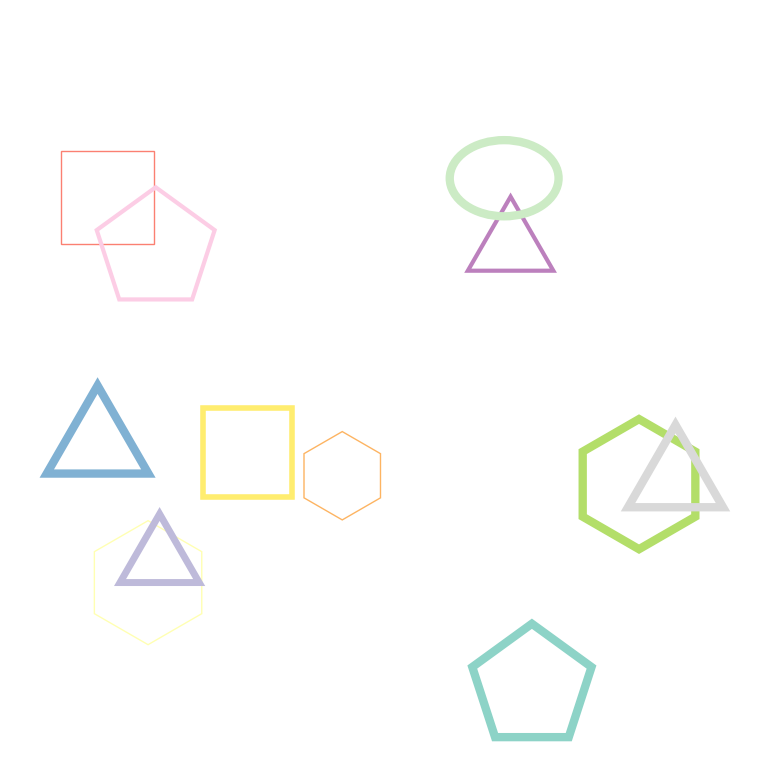[{"shape": "pentagon", "thickness": 3, "radius": 0.41, "center": [0.691, 0.109]}, {"shape": "hexagon", "thickness": 0.5, "radius": 0.4, "center": [0.192, 0.243]}, {"shape": "triangle", "thickness": 2.5, "radius": 0.3, "center": [0.207, 0.273]}, {"shape": "square", "thickness": 0.5, "radius": 0.3, "center": [0.14, 0.743]}, {"shape": "triangle", "thickness": 3, "radius": 0.38, "center": [0.127, 0.423]}, {"shape": "hexagon", "thickness": 0.5, "radius": 0.29, "center": [0.444, 0.382]}, {"shape": "hexagon", "thickness": 3, "radius": 0.42, "center": [0.83, 0.371]}, {"shape": "pentagon", "thickness": 1.5, "radius": 0.4, "center": [0.202, 0.676]}, {"shape": "triangle", "thickness": 3, "radius": 0.36, "center": [0.877, 0.377]}, {"shape": "triangle", "thickness": 1.5, "radius": 0.32, "center": [0.663, 0.68]}, {"shape": "oval", "thickness": 3, "radius": 0.35, "center": [0.655, 0.769]}, {"shape": "square", "thickness": 2, "radius": 0.29, "center": [0.321, 0.412]}]